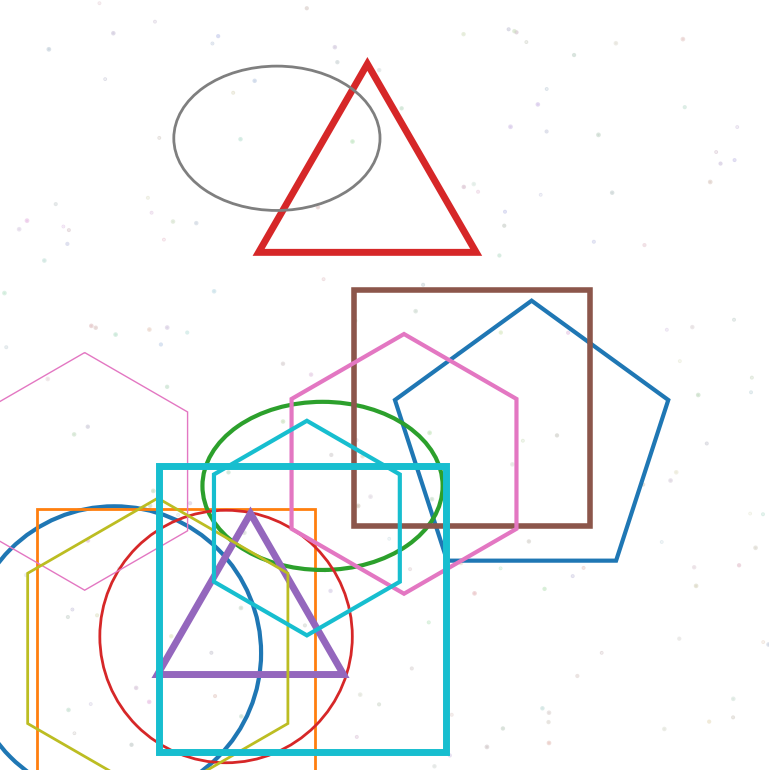[{"shape": "circle", "thickness": 1.5, "radius": 0.95, "center": [0.148, 0.152]}, {"shape": "pentagon", "thickness": 1.5, "radius": 0.93, "center": [0.69, 0.423]}, {"shape": "square", "thickness": 1, "radius": 0.9, "center": [0.228, 0.159]}, {"shape": "oval", "thickness": 1.5, "radius": 0.78, "center": [0.419, 0.369]}, {"shape": "circle", "thickness": 1, "radius": 0.82, "center": [0.294, 0.173]}, {"shape": "triangle", "thickness": 2.5, "radius": 0.82, "center": [0.477, 0.754]}, {"shape": "triangle", "thickness": 2.5, "radius": 0.7, "center": [0.325, 0.194]}, {"shape": "square", "thickness": 2, "radius": 0.77, "center": [0.612, 0.471]}, {"shape": "hexagon", "thickness": 0.5, "radius": 0.77, "center": [0.11, 0.388]}, {"shape": "hexagon", "thickness": 1.5, "radius": 0.84, "center": [0.525, 0.398]}, {"shape": "oval", "thickness": 1, "radius": 0.67, "center": [0.36, 0.82]}, {"shape": "hexagon", "thickness": 1, "radius": 0.98, "center": [0.205, 0.158]}, {"shape": "square", "thickness": 2.5, "radius": 0.93, "center": [0.393, 0.209]}, {"shape": "hexagon", "thickness": 1.5, "radius": 0.7, "center": [0.399, 0.314]}]